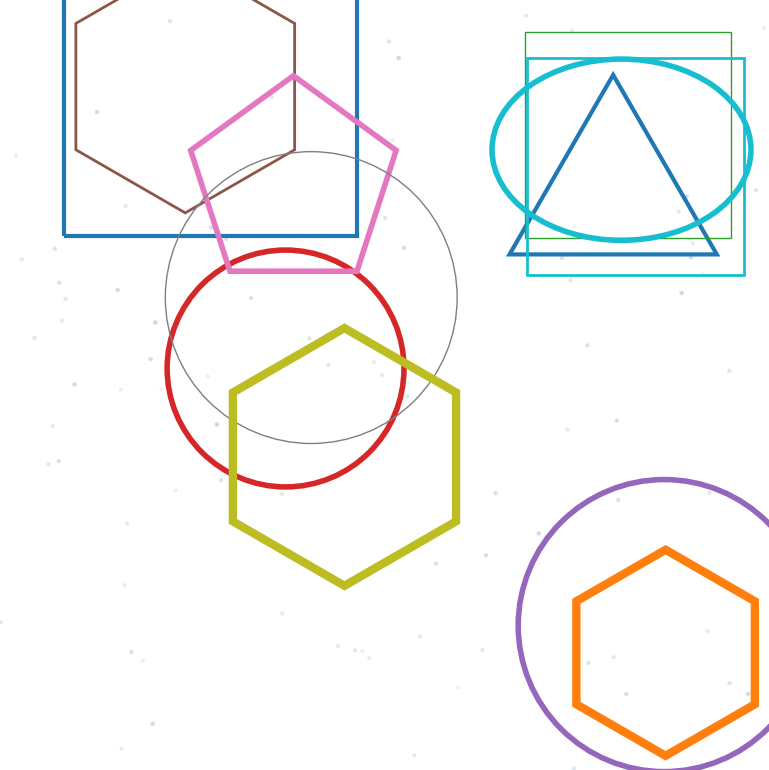[{"shape": "square", "thickness": 1.5, "radius": 0.95, "center": [0.274, 0.884]}, {"shape": "triangle", "thickness": 1.5, "radius": 0.78, "center": [0.796, 0.747]}, {"shape": "hexagon", "thickness": 3, "radius": 0.67, "center": [0.864, 0.152]}, {"shape": "square", "thickness": 0.5, "radius": 0.67, "center": [0.815, 0.825]}, {"shape": "circle", "thickness": 2, "radius": 0.77, "center": [0.371, 0.521]}, {"shape": "circle", "thickness": 2, "radius": 0.95, "center": [0.863, 0.188]}, {"shape": "hexagon", "thickness": 1, "radius": 0.82, "center": [0.241, 0.888]}, {"shape": "pentagon", "thickness": 2, "radius": 0.7, "center": [0.381, 0.761]}, {"shape": "circle", "thickness": 0.5, "radius": 0.95, "center": [0.404, 0.614]}, {"shape": "hexagon", "thickness": 3, "radius": 0.84, "center": [0.447, 0.407]}, {"shape": "square", "thickness": 1, "radius": 0.7, "center": [0.826, 0.784]}, {"shape": "oval", "thickness": 2, "radius": 0.84, "center": [0.807, 0.806]}]